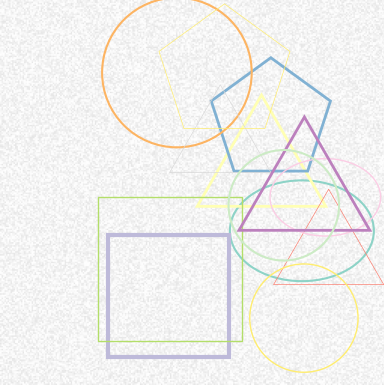[{"shape": "oval", "thickness": 1.5, "radius": 0.93, "center": [0.784, 0.401]}, {"shape": "triangle", "thickness": 2, "radius": 0.96, "center": [0.679, 0.56]}, {"shape": "square", "thickness": 3, "radius": 0.79, "center": [0.438, 0.232]}, {"shape": "triangle", "thickness": 0.5, "radius": 0.83, "center": [0.854, 0.343]}, {"shape": "pentagon", "thickness": 2, "radius": 0.81, "center": [0.703, 0.687]}, {"shape": "circle", "thickness": 1.5, "radius": 0.97, "center": [0.459, 0.812]}, {"shape": "square", "thickness": 1, "radius": 0.93, "center": [0.441, 0.3]}, {"shape": "oval", "thickness": 1, "radius": 0.72, "center": [0.845, 0.487]}, {"shape": "triangle", "thickness": 0.5, "radius": 0.76, "center": [0.572, 0.628]}, {"shape": "triangle", "thickness": 2, "radius": 0.98, "center": [0.791, 0.5]}, {"shape": "circle", "thickness": 1.5, "radius": 0.72, "center": [0.737, 0.467]}, {"shape": "pentagon", "thickness": 0.5, "radius": 0.89, "center": [0.583, 0.811]}, {"shape": "circle", "thickness": 1, "radius": 0.7, "center": [0.789, 0.174]}]